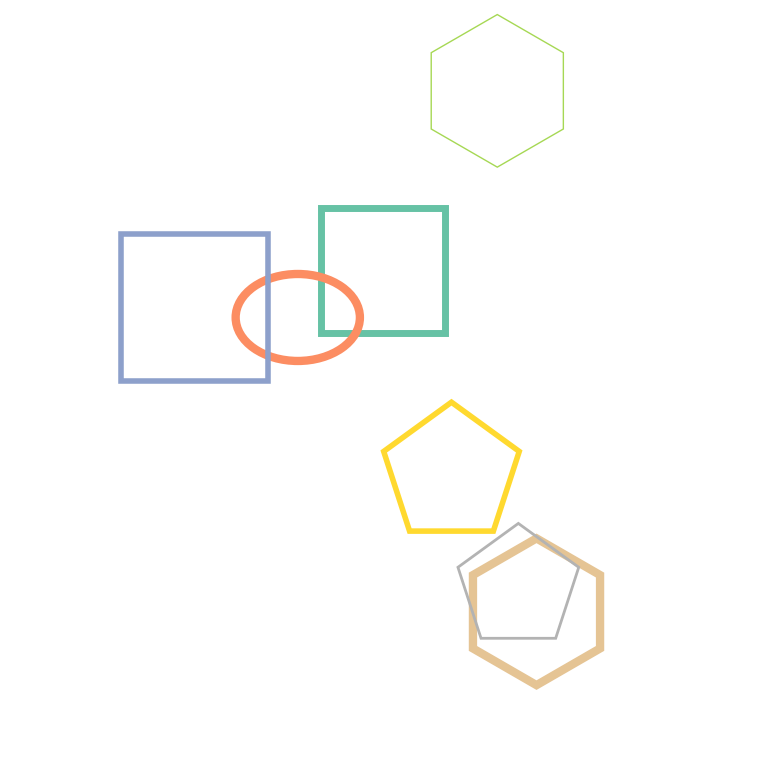[{"shape": "square", "thickness": 2.5, "radius": 0.4, "center": [0.498, 0.649]}, {"shape": "oval", "thickness": 3, "radius": 0.4, "center": [0.387, 0.588]}, {"shape": "square", "thickness": 2, "radius": 0.48, "center": [0.253, 0.601]}, {"shape": "hexagon", "thickness": 0.5, "radius": 0.5, "center": [0.646, 0.882]}, {"shape": "pentagon", "thickness": 2, "radius": 0.46, "center": [0.586, 0.385]}, {"shape": "hexagon", "thickness": 3, "radius": 0.48, "center": [0.697, 0.206]}, {"shape": "pentagon", "thickness": 1, "radius": 0.41, "center": [0.673, 0.238]}]